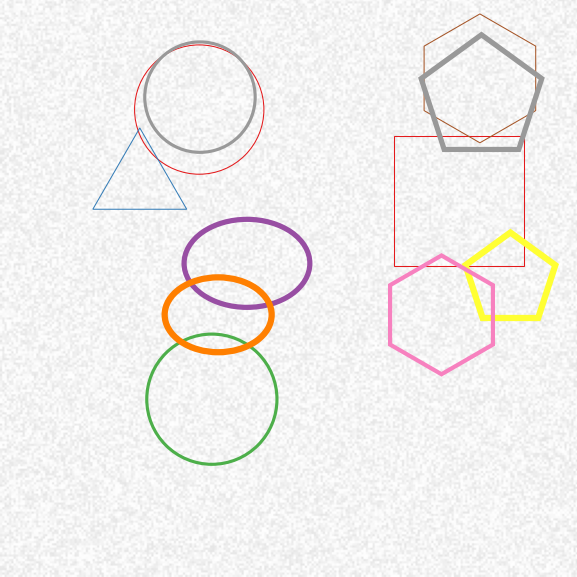[{"shape": "circle", "thickness": 0.5, "radius": 0.56, "center": [0.345, 0.809]}, {"shape": "square", "thickness": 0.5, "radius": 0.56, "center": [0.796, 0.651]}, {"shape": "triangle", "thickness": 0.5, "radius": 0.47, "center": [0.242, 0.684]}, {"shape": "circle", "thickness": 1.5, "radius": 0.56, "center": [0.367, 0.308]}, {"shape": "oval", "thickness": 2.5, "radius": 0.54, "center": [0.428, 0.543]}, {"shape": "oval", "thickness": 3, "radius": 0.46, "center": [0.378, 0.454]}, {"shape": "pentagon", "thickness": 3, "radius": 0.41, "center": [0.884, 0.515]}, {"shape": "hexagon", "thickness": 0.5, "radius": 0.56, "center": [0.831, 0.863]}, {"shape": "hexagon", "thickness": 2, "radius": 0.51, "center": [0.764, 0.454]}, {"shape": "circle", "thickness": 1.5, "radius": 0.48, "center": [0.346, 0.831]}, {"shape": "pentagon", "thickness": 2.5, "radius": 0.55, "center": [0.834, 0.829]}]